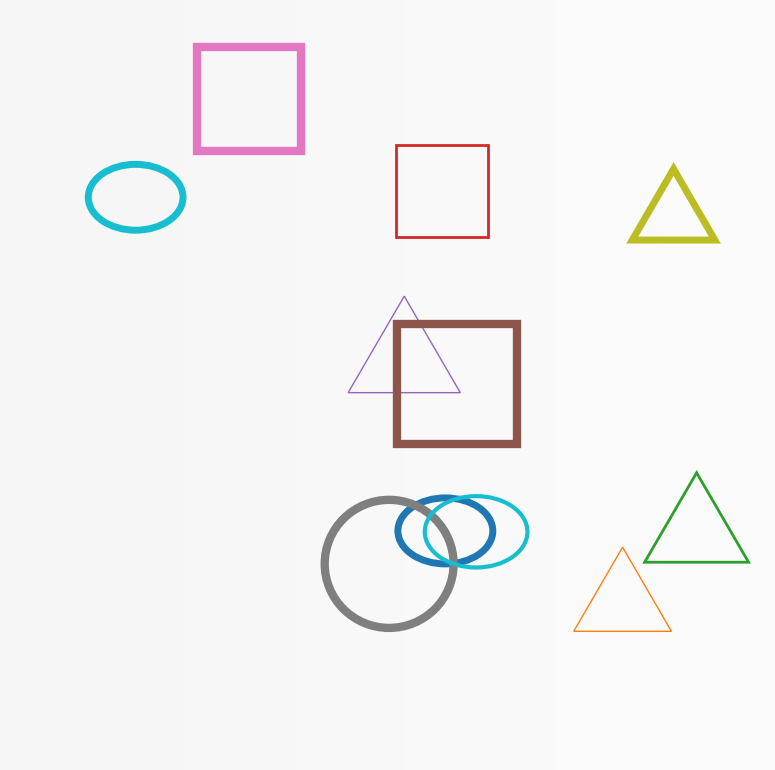[{"shape": "oval", "thickness": 2.5, "radius": 0.31, "center": [0.575, 0.311]}, {"shape": "triangle", "thickness": 0.5, "radius": 0.36, "center": [0.803, 0.217]}, {"shape": "triangle", "thickness": 1, "radius": 0.39, "center": [0.899, 0.309]}, {"shape": "square", "thickness": 1, "radius": 0.3, "center": [0.57, 0.752]}, {"shape": "triangle", "thickness": 0.5, "radius": 0.42, "center": [0.522, 0.532]}, {"shape": "square", "thickness": 3, "radius": 0.39, "center": [0.59, 0.502]}, {"shape": "square", "thickness": 3, "radius": 0.34, "center": [0.322, 0.872]}, {"shape": "circle", "thickness": 3, "radius": 0.42, "center": [0.502, 0.268]}, {"shape": "triangle", "thickness": 2.5, "radius": 0.31, "center": [0.869, 0.719]}, {"shape": "oval", "thickness": 1.5, "radius": 0.33, "center": [0.614, 0.309]}, {"shape": "oval", "thickness": 2.5, "radius": 0.31, "center": [0.175, 0.744]}]